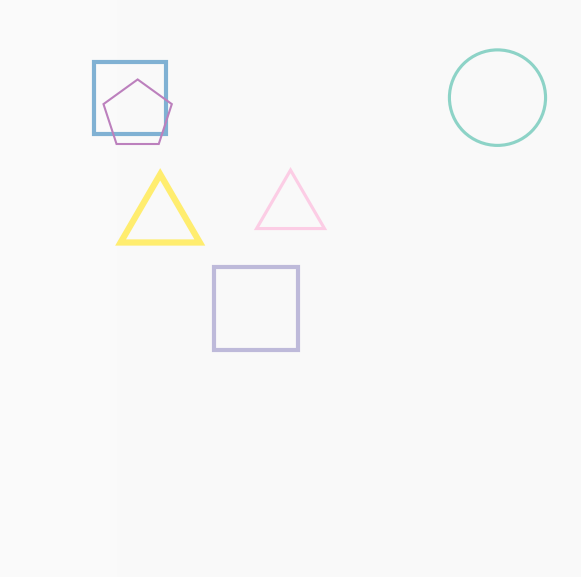[{"shape": "circle", "thickness": 1.5, "radius": 0.41, "center": [0.856, 0.83]}, {"shape": "square", "thickness": 2, "radius": 0.36, "center": [0.44, 0.465]}, {"shape": "square", "thickness": 2, "radius": 0.31, "center": [0.224, 0.83]}, {"shape": "triangle", "thickness": 1.5, "radius": 0.34, "center": [0.5, 0.637]}, {"shape": "pentagon", "thickness": 1, "radius": 0.31, "center": [0.237, 0.8]}, {"shape": "triangle", "thickness": 3, "radius": 0.39, "center": [0.276, 0.619]}]